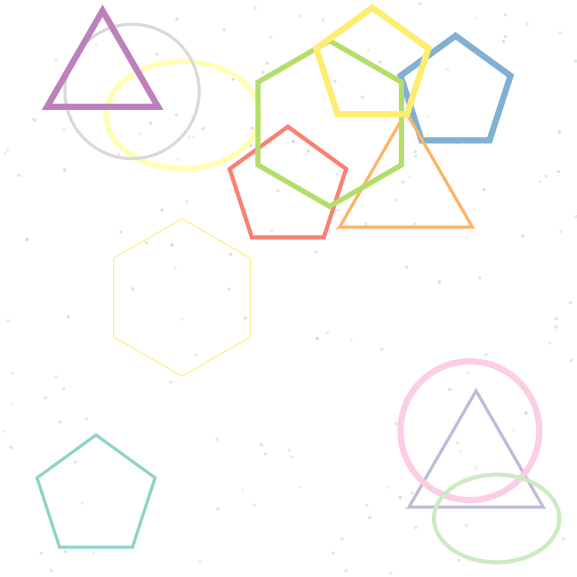[{"shape": "pentagon", "thickness": 1.5, "radius": 0.54, "center": [0.166, 0.139]}, {"shape": "oval", "thickness": 2.5, "radius": 0.66, "center": [0.317, 0.8]}, {"shape": "triangle", "thickness": 1.5, "radius": 0.67, "center": [0.824, 0.188]}, {"shape": "pentagon", "thickness": 2, "radius": 0.53, "center": [0.499, 0.674]}, {"shape": "pentagon", "thickness": 3, "radius": 0.5, "center": [0.789, 0.837]}, {"shape": "triangle", "thickness": 1.5, "radius": 0.66, "center": [0.703, 0.672]}, {"shape": "hexagon", "thickness": 2.5, "radius": 0.72, "center": [0.571, 0.785]}, {"shape": "circle", "thickness": 3, "radius": 0.6, "center": [0.814, 0.253]}, {"shape": "circle", "thickness": 1.5, "radius": 0.58, "center": [0.229, 0.841]}, {"shape": "triangle", "thickness": 3, "radius": 0.56, "center": [0.178, 0.87]}, {"shape": "oval", "thickness": 2, "radius": 0.54, "center": [0.86, 0.101]}, {"shape": "pentagon", "thickness": 3, "radius": 0.51, "center": [0.645, 0.884]}, {"shape": "hexagon", "thickness": 0.5, "radius": 0.68, "center": [0.315, 0.484]}]